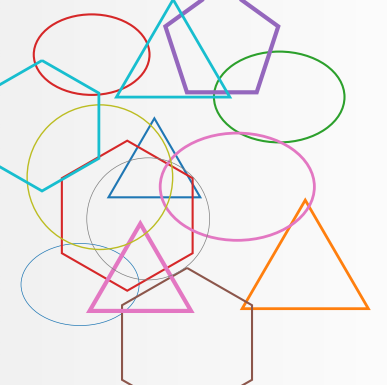[{"shape": "triangle", "thickness": 1.5, "radius": 0.68, "center": [0.398, 0.556]}, {"shape": "oval", "thickness": 0.5, "radius": 0.76, "center": [0.207, 0.261]}, {"shape": "triangle", "thickness": 2, "radius": 0.94, "center": [0.788, 0.292]}, {"shape": "oval", "thickness": 1.5, "radius": 0.84, "center": [0.721, 0.748]}, {"shape": "hexagon", "thickness": 1.5, "radius": 0.97, "center": [0.328, 0.44]}, {"shape": "oval", "thickness": 1.5, "radius": 0.75, "center": [0.236, 0.858]}, {"shape": "pentagon", "thickness": 3, "radius": 0.77, "center": [0.572, 0.884]}, {"shape": "hexagon", "thickness": 1.5, "radius": 0.97, "center": [0.483, 0.11]}, {"shape": "triangle", "thickness": 3, "radius": 0.76, "center": [0.362, 0.268]}, {"shape": "oval", "thickness": 2, "radius": 0.99, "center": [0.612, 0.515]}, {"shape": "circle", "thickness": 0.5, "radius": 0.79, "center": [0.382, 0.432]}, {"shape": "circle", "thickness": 1, "radius": 0.94, "center": [0.258, 0.54]}, {"shape": "hexagon", "thickness": 2, "radius": 0.85, "center": [0.108, 0.673]}, {"shape": "triangle", "thickness": 2, "radius": 0.84, "center": [0.447, 0.832]}]